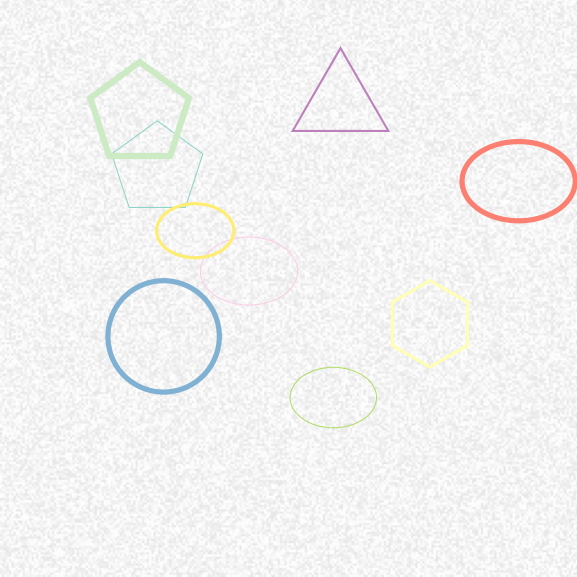[{"shape": "pentagon", "thickness": 0.5, "radius": 0.41, "center": [0.272, 0.707]}, {"shape": "hexagon", "thickness": 1.5, "radius": 0.37, "center": [0.744, 0.438]}, {"shape": "oval", "thickness": 2.5, "radius": 0.49, "center": [0.898, 0.685]}, {"shape": "circle", "thickness": 2.5, "radius": 0.48, "center": [0.283, 0.417]}, {"shape": "oval", "thickness": 0.5, "radius": 0.37, "center": [0.577, 0.311]}, {"shape": "oval", "thickness": 0.5, "radius": 0.42, "center": [0.431, 0.53]}, {"shape": "triangle", "thickness": 1, "radius": 0.48, "center": [0.59, 0.82]}, {"shape": "pentagon", "thickness": 3, "radius": 0.45, "center": [0.242, 0.802]}, {"shape": "oval", "thickness": 1.5, "radius": 0.33, "center": [0.338, 0.6]}]